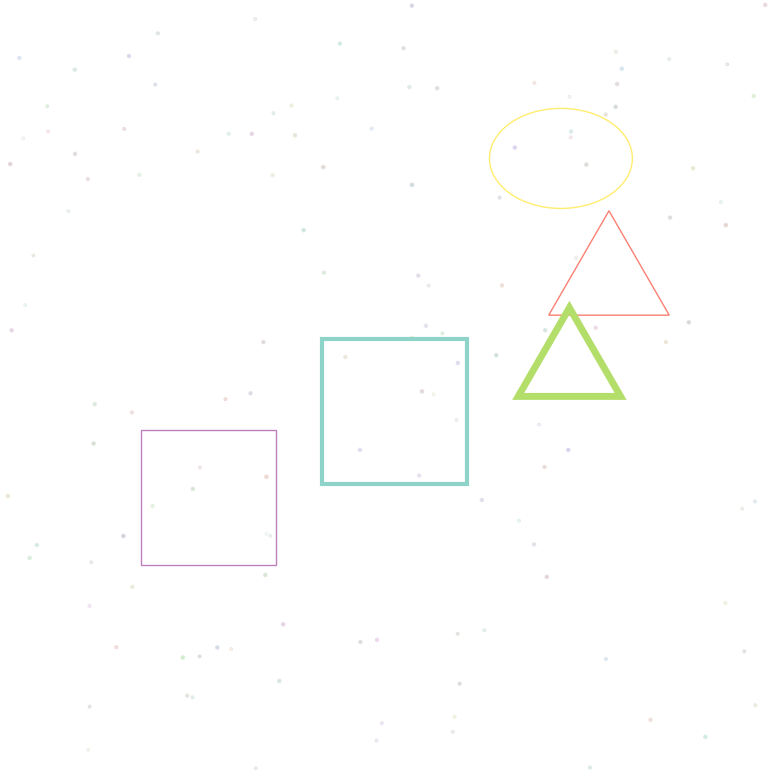[{"shape": "square", "thickness": 1.5, "radius": 0.47, "center": [0.513, 0.466]}, {"shape": "triangle", "thickness": 0.5, "radius": 0.45, "center": [0.791, 0.636]}, {"shape": "triangle", "thickness": 2.5, "radius": 0.38, "center": [0.739, 0.524]}, {"shape": "square", "thickness": 0.5, "radius": 0.44, "center": [0.271, 0.354]}, {"shape": "oval", "thickness": 0.5, "radius": 0.46, "center": [0.728, 0.794]}]